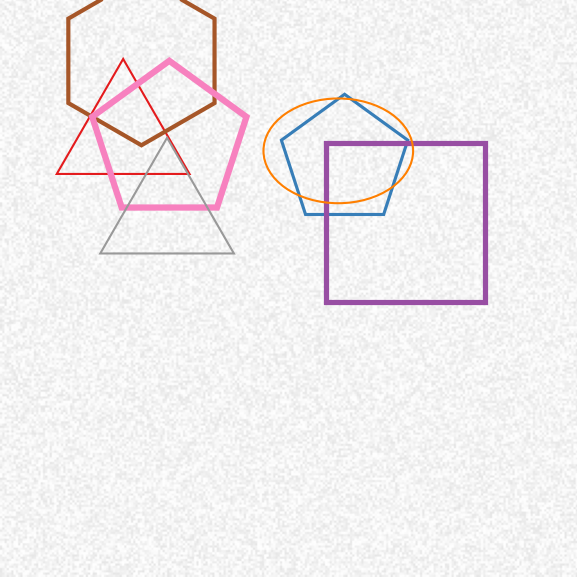[{"shape": "triangle", "thickness": 1, "radius": 0.66, "center": [0.213, 0.764]}, {"shape": "pentagon", "thickness": 1.5, "radius": 0.58, "center": [0.597, 0.721]}, {"shape": "square", "thickness": 2.5, "radius": 0.69, "center": [0.703, 0.614]}, {"shape": "oval", "thickness": 1, "radius": 0.65, "center": [0.586, 0.738]}, {"shape": "hexagon", "thickness": 2, "radius": 0.73, "center": [0.245, 0.894]}, {"shape": "pentagon", "thickness": 3, "radius": 0.7, "center": [0.293, 0.753]}, {"shape": "triangle", "thickness": 1, "radius": 0.67, "center": [0.289, 0.627]}]